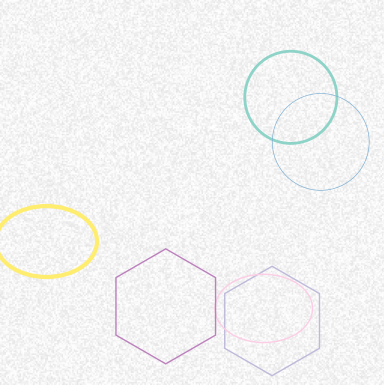[{"shape": "circle", "thickness": 2, "radius": 0.6, "center": [0.755, 0.747]}, {"shape": "hexagon", "thickness": 1, "radius": 0.71, "center": [0.707, 0.166]}, {"shape": "circle", "thickness": 0.5, "radius": 0.63, "center": [0.833, 0.631]}, {"shape": "oval", "thickness": 1, "radius": 0.63, "center": [0.685, 0.199]}, {"shape": "hexagon", "thickness": 1, "radius": 0.75, "center": [0.431, 0.204]}, {"shape": "oval", "thickness": 3, "radius": 0.66, "center": [0.12, 0.373]}]